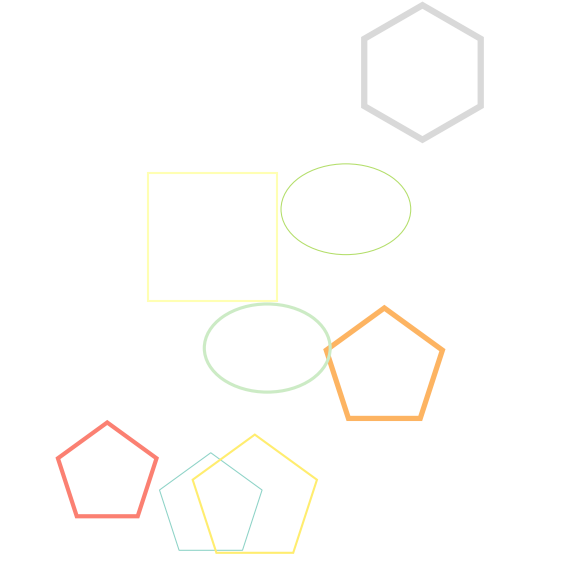[{"shape": "pentagon", "thickness": 0.5, "radius": 0.47, "center": [0.365, 0.122]}, {"shape": "square", "thickness": 1, "radius": 0.56, "center": [0.368, 0.589]}, {"shape": "pentagon", "thickness": 2, "radius": 0.45, "center": [0.186, 0.178]}, {"shape": "pentagon", "thickness": 2.5, "radius": 0.53, "center": [0.666, 0.36]}, {"shape": "oval", "thickness": 0.5, "radius": 0.56, "center": [0.599, 0.637]}, {"shape": "hexagon", "thickness": 3, "radius": 0.58, "center": [0.732, 0.874]}, {"shape": "oval", "thickness": 1.5, "radius": 0.54, "center": [0.463, 0.396]}, {"shape": "pentagon", "thickness": 1, "radius": 0.57, "center": [0.441, 0.133]}]